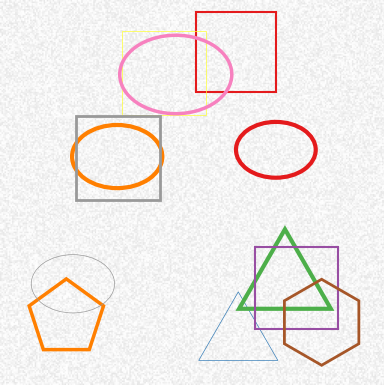[{"shape": "square", "thickness": 1.5, "radius": 0.52, "center": [0.613, 0.864]}, {"shape": "oval", "thickness": 3, "radius": 0.52, "center": [0.716, 0.611]}, {"shape": "triangle", "thickness": 0.5, "radius": 0.59, "center": [0.619, 0.123]}, {"shape": "triangle", "thickness": 3, "radius": 0.69, "center": [0.74, 0.267]}, {"shape": "square", "thickness": 1.5, "radius": 0.54, "center": [0.769, 0.252]}, {"shape": "oval", "thickness": 3, "radius": 0.59, "center": [0.304, 0.593]}, {"shape": "pentagon", "thickness": 2.5, "radius": 0.51, "center": [0.172, 0.174]}, {"shape": "square", "thickness": 0.5, "radius": 0.55, "center": [0.425, 0.811]}, {"shape": "hexagon", "thickness": 2, "radius": 0.56, "center": [0.835, 0.163]}, {"shape": "oval", "thickness": 2.5, "radius": 0.73, "center": [0.457, 0.807]}, {"shape": "square", "thickness": 2, "radius": 0.54, "center": [0.306, 0.59]}, {"shape": "oval", "thickness": 0.5, "radius": 0.54, "center": [0.189, 0.263]}]